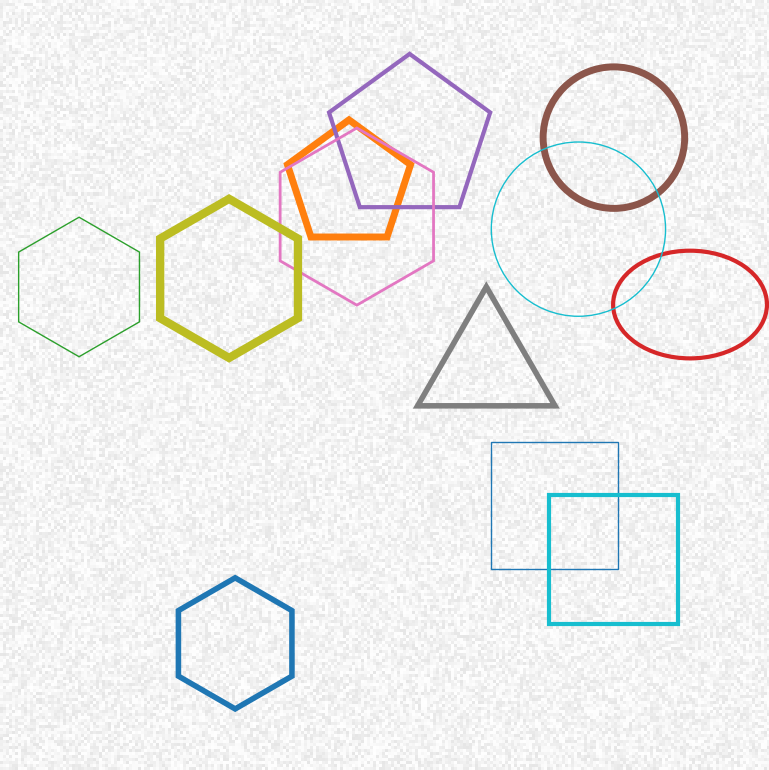[{"shape": "square", "thickness": 0.5, "radius": 0.41, "center": [0.72, 0.344]}, {"shape": "hexagon", "thickness": 2, "radius": 0.43, "center": [0.305, 0.164]}, {"shape": "pentagon", "thickness": 2.5, "radius": 0.42, "center": [0.453, 0.76]}, {"shape": "hexagon", "thickness": 0.5, "radius": 0.45, "center": [0.103, 0.627]}, {"shape": "oval", "thickness": 1.5, "radius": 0.5, "center": [0.896, 0.604]}, {"shape": "pentagon", "thickness": 1.5, "radius": 0.55, "center": [0.532, 0.82]}, {"shape": "circle", "thickness": 2.5, "radius": 0.46, "center": [0.797, 0.821]}, {"shape": "hexagon", "thickness": 1, "radius": 0.58, "center": [0.463, 0.719]}, {"shape": "triangle", "thickness": 2, "radius": 0.52, "center": [0.632, 0.524]}, {"shape": "hexagon", "thickness": 3, "radius": 0.52, "center": [0.297, 0.638]}, {"shape": "square", "thickness": 1.5, "radius": 0.42, "center": [0.797, 0.273]}, {"shape": "circle", "thickness": 0.5, "radius": 0.57, "center": [0.751, 0.702]}]